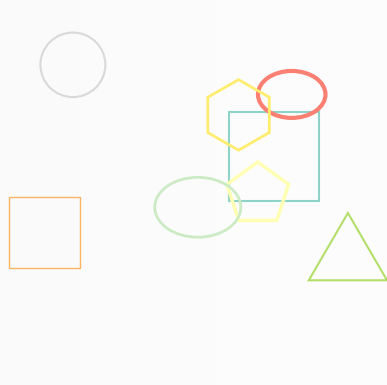[{"shape": "square", "thickness": 1.5, "radius": 0.58, "center": [0.707, 0.595]}, {"shape": "pentagon", "thickness": 2.5, "radius": 0.42, "center": [0.665, 0.495]}, {"shape": "oval", "thickness": 3, "radius": 0.44, "center": [0.753, 0.755]}, {"shape": "square", "thickness": 1, "radius": 0.46, "center": [0.115, 0.397]}, {"shape": "triangle", "thickness": 1.5, "radius": 0.58, "center": [0.898, 0.33]}, {"shape": "circle", "thickness": 1.5, "radius": 0.42, "center": [0.188, 0.832]}, {"shape": "oval", "thickness": 2, "radius": 0.56, "center": [0.51, 0.462]}, {"shape": "hexagon", "thickness": 2, "radius": 0.46, "center": [0.616, 0.701]}]